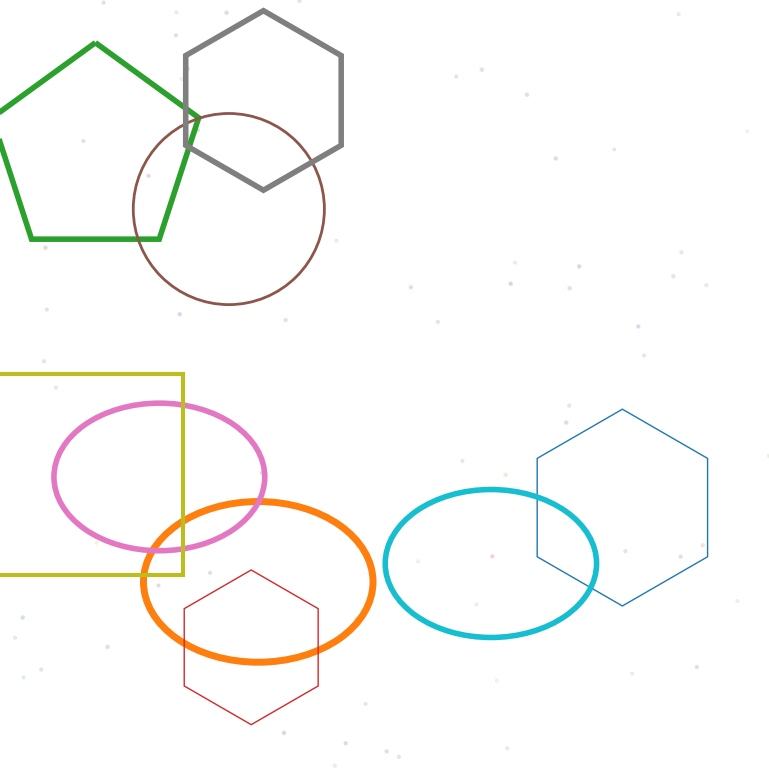[{"shape": "hexagon", "thickness": 0.5, "radius": 0.64, "center": [0.808, 0.341]}, {"shape": "oval", "thickness": 2.5, "radius": 0.75, "center": [0.335, 0.244]}, {"shape": "pentagon", "thickness": 2, "radius": 0.71, "center": [0.124, 0.804]}, {"shape": "hexagon", "thickness": 0.5, "radius": 0.5, "center": [0.326, 0.159]}, {"shape": "circle", "thickness": 1, "radius": 0.62, "center": [0.297, 0.728]}, {"shape": "oval", "thickness": 2, "radius": 0.68, "center": [0.207, 0.381]}, {"shape": "hexagon", "thickness": 2, "radius": 0.58, "center": [0.342, 0.87]}, {"shape": "square", "thickness": 1.5, "radius": 0.65, "center": [0.108, 0.384]}, {"shape": "oval", "thickness": 2, "radius": 0.69, "center": [0.638, 0.268]}]